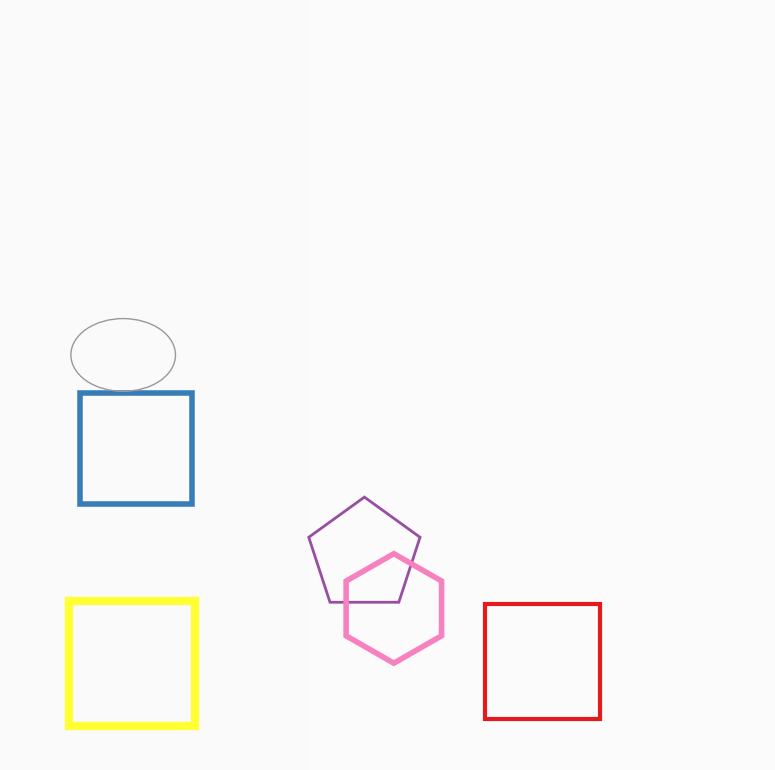[{"shape": "square", "thickness": 1.5, "radius": 0.37, "center": [0.7, 0.141]}, {"shape": "square", "thickness": 2, "radius": 0.36, "center": [0.176, 0.418]}, {"shape": "pentagon", "thickness": 1, "radius": 0.38, "center": [0.47, 0.279]}, {"shape": "square", "thickness": 3, "radius": 0.41, "center": [0.17, 0.139]}, {"shape": "hexagon", "thickness": 2, "radius": 0.36, "center": [0.508, 0.21]}, {"shape": "oval", "thickness": 0.5, "radius": 0.34, "center": [0.159, 0.539]}]